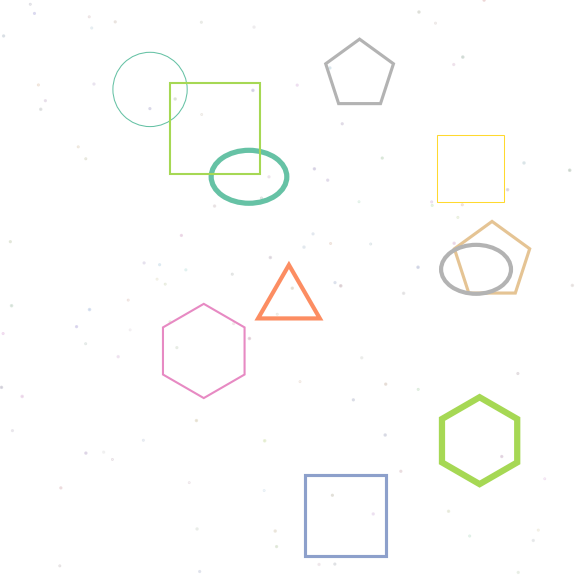[{"shape": "circle", "thickness": 0.5, "radius": 0.32, "center": [0.26, 0.844]}, {"shape": "oval", "thickness": 2.5, "radius": 0.33, "center": [0.431, 0.693]}, {"shape": "triangle", "thickness": 2, "radius": 0.31, "center": [0.5, 0.479]}, {"shape": "square", "thickness": 1.5, "radius": 0.35, "center": [0.598, 0.107]}, {"shape": "hexagon", "thickness": 1, "radius": 0.41, "center": [0.353, 0.391]}, {"shape": "square", "thickness": 1, "radius": 0.39, "center": [0.372, 0.777]}, {"shape": "hexagon", "thickness": 3, "radius": 0.38, "center": [0.83, 0.236]}, {"shape": "square", "thickness": 0.5, "radius": 0.29, "center": [0.815, 0.707]}, {"shape": "pentagon", "thickness": 1.5, "radius": 0.34, "center": [0.852, 0.547]}, {"shape": "oval", "thickness": 2, "radius": 0.3, "center": [0.824, 0.533]}, {"shape": "pentagon", "thickness": 1.5, "radius": 0.31, "center": [0.623, 0.87]}]